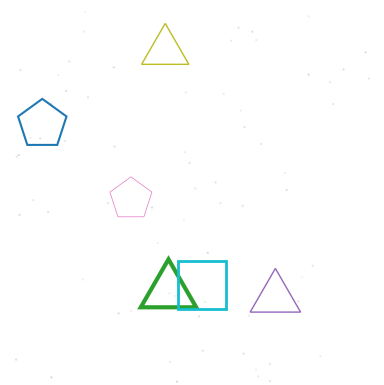[{"shape": "pentagon", "thickness": 1.5, "radius": 0.33, "center": [0.11, 0.677]}, {"shape": "triangle", "thickness": 3, "radius": 0.42, "center": [0.438, 0.243]}, {"shape": "triangle", "thickness": 1, "radius": 0.38, "center": [0.715, 0.227]}, {"shape": "pentagon", "thickness": 0.5, "radius": 0.29, "center": [0.34, 0.483]}, {"shape": "triangle", "thickness": 1, "radius": 0.35, "center": [0.429, 0.868]}, {"shape": "square", "thickness": 2, "radius": 0.31, "center": [0.525, 0.26]}]